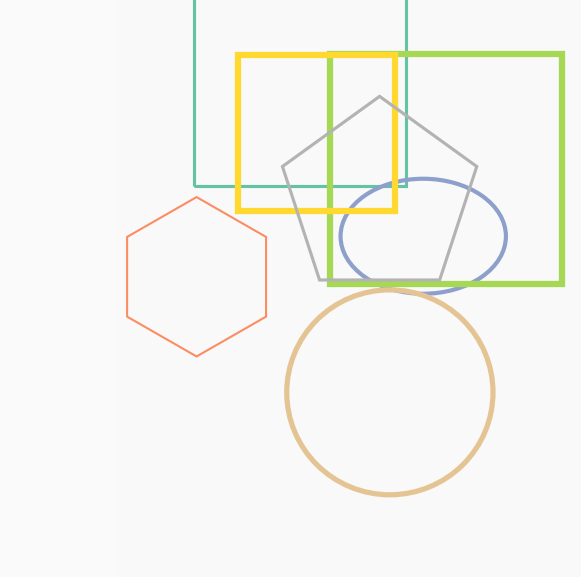[{"shape": "square", "thickness": 1.5, "radius": 0.91, "center": [0.516, 0.859]}, {"shape": "hexagon", "thickness": 1, "radius": 0.69, "center": [0.338, 0.52]}, {"shape": "oval", "thickness": 2, "radius": 0.71, "center": [0.728, 0.59]}, {"shape": "square", "thickness": 3, "radius": 1.0, "center": [0.767, 0.706]}, {"shape": "square", "thickness": 3, "radius": 0.68, "center": [0.544, 0.768]}, {"shape": "circle", "thickness": 2.5, "radius": 0.89, "center": [0.671, 0.32]}, {"shape": "pentagon", "thickness": 1.5, "radius": 0.88, "center": [0.653, 0.657]}]